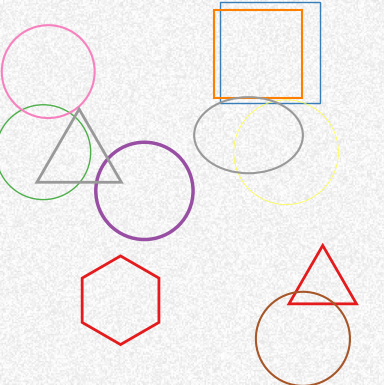[{"shape": "triangle", "thickness": 2, "radius": 0.51, "center": [0.838, 0.261]}, {"shape": "hexagon", "thickness": 2, "radius": 0.58, "center": [0.313, 0.22]}, {"shape": "square", "thickness": 1, "radius": 0.65, "center": [0.701, 0.863]}, {"shape": "circle", "thickness": 1, "radius": 0.62, "center": [0.112, 0.605]}, {"shape": "circle", "thickness": 2.5, "radius": 0.63, "center": [0.375, 0.504]}, {"shape": "square", "thickness": 1.5, "radius": 0.57, "center": [0.67, 0.86]}, {"shape": "circle", "thickness": 0.5, "radius": 0.68, "center": [0.743, 0.605]}, {"shape": "circle", "thickness": 1.5, "radius": 0.61, "center": [0.787, 0.12]}, {"shape": "circle", "thickness": 1.5, "radius": 0.6, "center": [0.125, 0.814]}, {"shape": "oval", "thickness": 1.5, "radius": 0.71, "center": [0.646, 0.649]}, {"shape": "triangle", "thickness": 2, "radius": 0.63, "center": [0.206, 0.59]}]